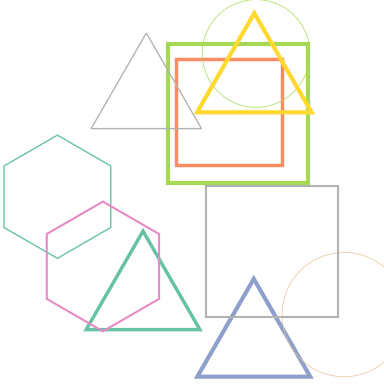[{"shape": "hexagon", "thickness": 1, "radius": 0.8, "center": [0.149, 0.489]}, {"shape": "triangle", "thickness": 2.5, "radius": 0.85, "center": [0.372, 0.229]}, {"shape": "square", "thickness": 2.5, "radius": 0.69, "center": [0.594, 0.71]}, {"shape": "triangle", "thickness": 3, "radius": 0.85, "center": [0.659, 0.106]}, {"shape": "hexagon", "thickness": 1.5, "radius": 0.84, "center": [0.267, 0.308]}, {"shape": "circle", "thickness": 0.5, "radius": 0.7, "center": [0.665, 0.861]}, {"shape": "square", "thickness": 3, "radius": 0.9, "center": [0.618, 0.705]}, {"shape": "triangle", "thickness": 3, "radius": 0.86, "center": [0.66, 0.794]}, {"shape": "circle", "thickness": 0.5, "radius": 0.81, "center": [0.894, 0.183]}, {"shape": "square", "thickness": 1.5, "radius": 0.85, "center": [0.706, 0.346]}, {"shape": "triangle", "thickness": 1, "radius": 0.83, "center": [0.38, 0.749]}]